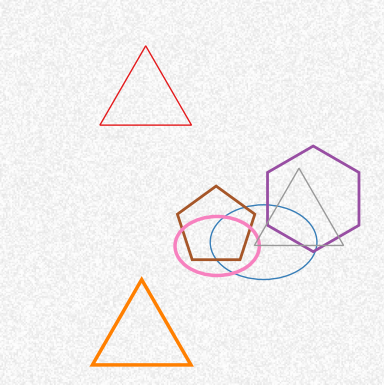[{"shape": "triangle", "thickness": 1, "radius": 0.69, "center": [0.378, 0.744]}, {"shape": "oval", "thickness": 1, "radius": 0.69, "center": [0.685, 0.371]}, {"shape": "hexagon", "thickness": 2, "radius": 0.69, "center": [0.814, 0.483]}, {"shape": "triangle", "thickness": 2.5, "radius": 0.74, "center": [0.368, 0.126]}, {"shape": "pentagon", "thickness": 2, "radius": 0.53, "center": [0.561, 0.411]}, {"shape": "oval", "thickness": 2.5, "radius": 0.55, "center": [0.564, 0.361]}, {"shape": "triangle", "thickness": 1, "radius": 0.67, "center": [0.777, 0.429]}]